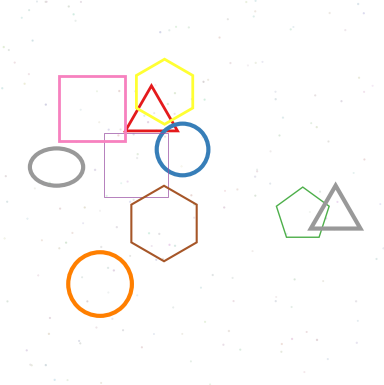[{"shape": "triangle", "thickness": 2, "radius": 0.39, "center": [0.393, 0.699]}, {"shape": "circle", "thickness": 3, "radius": 0.34, "center": [0.474, 0.612]}, {"shape": "pentagon", "thickness": 1, "radius": 0.36, "center": [0.786, 0.442]}, {"shape": "square", "thickness": 0.5, "radius": 0.42, "center": [0.354, 0.571]}, {"shape": "circle", "thickness": 3, "radius": 0.41, "center": [0.26, 0.262]}, {"shape": "hexagon", "thickness": 2, "radius": 0.42, "center": [0.427, 0.762]}, {"shape": "hexagon", "thickness": 1.5, "radius": 0.49, "center": [0.426, 0.419]}, {"shape": "square", "thickness": 2, "radius": 0.42, "center": [0.239, 0.718]}, {"shape": "triangle", "thickness": 3, "radius": 0.37, "center": [0.872, 0.444]}, {"shape": "oval", "thickness": 3, "radius": 0.35, "center": [0.147, 0.566]}]